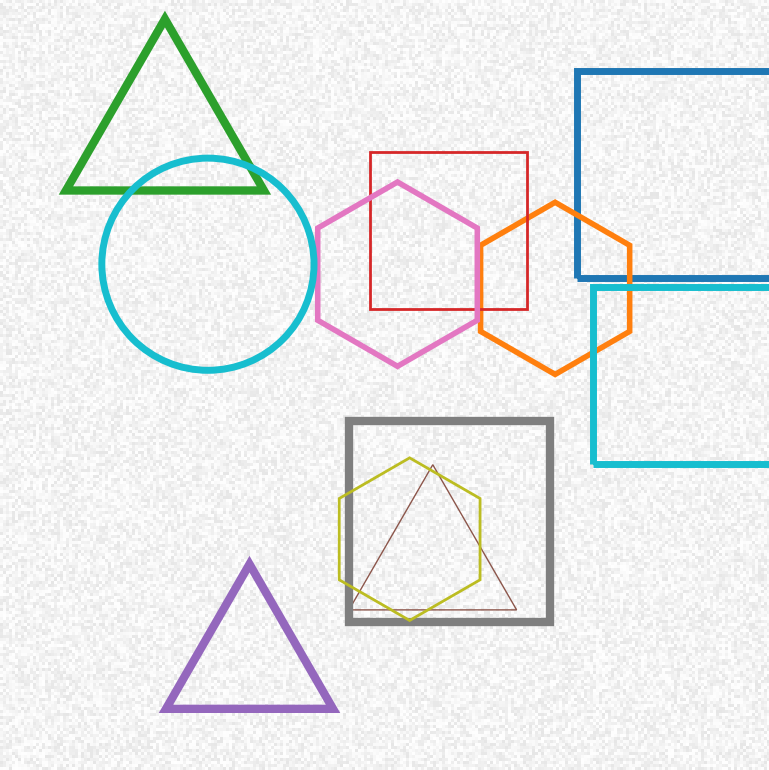[{"shape": "square", "thickness": 2.5, "radius": 0.67, "center": [0.884, 0.773]}, {"shape": "hexagon", "thickness": 2, "radius": 0.56, "center": [0.721, 0.626]}, {"shape": "triangle", "thickness": 3, "radius": 0.74, "center": [0.214, 0.827]}, {"shape": "square", "thickness": 1, "radius": 0.51, "center": [0.582, 0.701]}, {"shape": "triangle", "thickness": 3, "radius": 0.63, "center": [0.324, 0.142]}, {"shape": "triangle", "thickness": 0.5, "radius": 0.63, "center": [0.562, 0.271]}, {"shape": "hexagon", "thickness": 2, "radius": 0.6, "center": [0.516, 0.644]}, {"shape": "square", "thickness": 3, "radius": 0.65, "center": [0.583, 0.323]}, {"shape": "hexagon", "thickness": 1, "radius": 0.53, "center": [0.532, 0.3]}, {"shape": "square", "thickness": 2.5, "radius": 0.58, "center": [0.885, 0.513]}, {"shape": "circle", "thickness": 2.5, "radius": 0.69, "center": [0.27, 0.657]}]